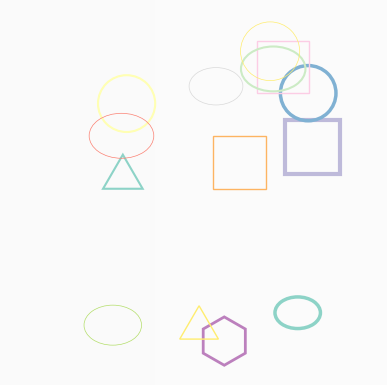[{"shape": "oval", "thickness": 2.5, "radius": 0.29, "center": [0.768, 0.188]}, {"shape": "triangle", "thickness": 1.5, "radius": 0.3, "center": [0.317, 0.539]}, {"shape": "circle", "thickness": 1.5, "radius": 0.37, "center": [0.327, 0.731]}, {"shape": "square", "thickness": 3, "radius": 0.35, "center": [0.806, 0.619]}, {"shape": "oval", "thickness": 0.5, "radius": 0.42, "center": [0.313, 0.647]}, {"shape": "circle", "thickness": 2.5, "radius": 0.36, "center": [0.795, 0.758]}, {"shape": "square", "thickness": 1, "radius": 0.35, "center": [0.618, 0.579]}, {"shape": "oval", "thickness": 0.5, "radius": 0.37, "center": [0.291, 0.155]}, {"shape": "square", "thickness": 1, "radius": 0.33, "center": [0.731, 0.826]}, {"shape": "oval", "thickness": 0.5, "radius": 0.35, "center": [0.557, 0.776]}, {"shape": "hexagon", "thickness": 2, "radius": 0.31, "center": [0.579, 0.114]}, {"shape": "oval", "thickness": 1.5, "radius": 0.42, "center": [0.705, 0.821]}, {"shape": "circle", "thickness": 0.5, "radius": 0.38, "center": [0.697, 0.867]}, {"shape": "triangle", "thickness": 1, "radius": 0.29, "center": [0.514, 0.148]}]